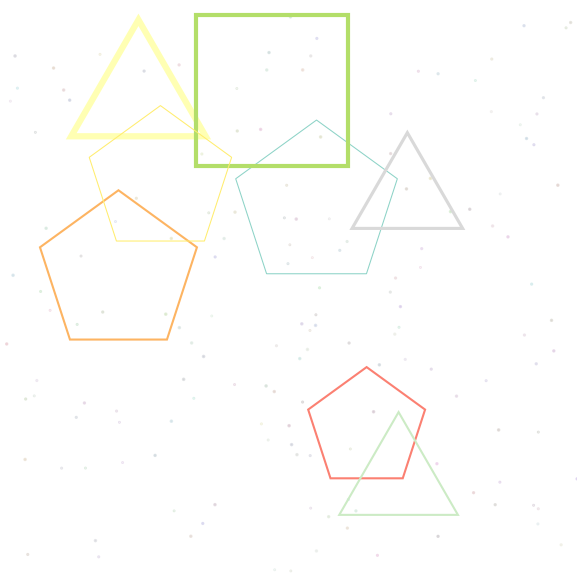[{"shape": "pentagon", "thickness": 0.5, "radius": 0.74, "center": [0.548, 0.644]}, {"shape": "triangle", "thickness": 3, "radius": 0.67, "center": [0.24, 0.83]}, {"shape": "pentagon", "thickness": 1, "radius": 0.53, "center": [0.635, 0.257]}, {"shape": "pentagon", "thickness": 1, "radius": 0.71, "center": [0.205, 0.527]}, {"shape": "square", "thickness": 2, "radius": 0.66, "center": [0.471, 0.843]}, {"shape": "triangle", "thickness": 1.5, "radius": 0.55, "center": [0.705, 0.659]}, {"shape": "triangle", "thickness": 1, "radius": 0.59, "center": [0.69, 0.167]}, {"shape": "pentagon", "thickness": 0.5, "radius": 0.65, "center": [0.278, 0.687]}]